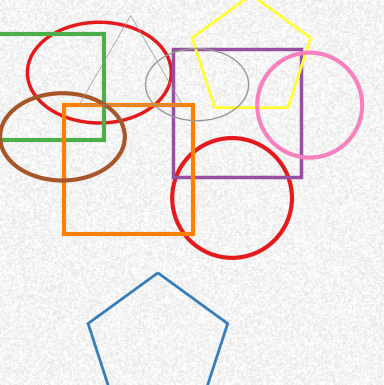[{"shape": "circle", "thickness": 3, "radius": 0.78, "center": [0.603, 0.486]}, {"shape": "oval", "thickness": 2.5, "radius": 0.93, "center": [0.258, 0.811]}, {"shape": "pentagon", "thickness": 2, "radius": 0.95, "center": [0.41, 0.101]}, {"shape": "square", "thickness": 3, "radius": 0.69, "center": [0.132, 0.775]}, {"shape": "square", "thickness": 2.5, "radius": 0.83, "center": [0.616, 0.706]}, {"shape": "square", "thickness": 3, "radius": 0.84, "center": [0.333, 0.56]}, {"shape": "pentagon", "thickness": 2, "radius": 0.81, "center": [0.653, 0.851]}, {"shape": "oval", "thickness": 3, "radius": 0.81, "center": [0.162, 0.645]}, {"shape": "circle", "thickness": 3, "radius": 0.68, "center": [0.804, 0.727]}, {"shape": "triangle", "thickness": 0.5, "radius": 0.77, "center": [0.339, 0.805]}, {"shape": "oval", "thickness": 1, "radius": 0.67, "center": [0.512, 0.78]}]